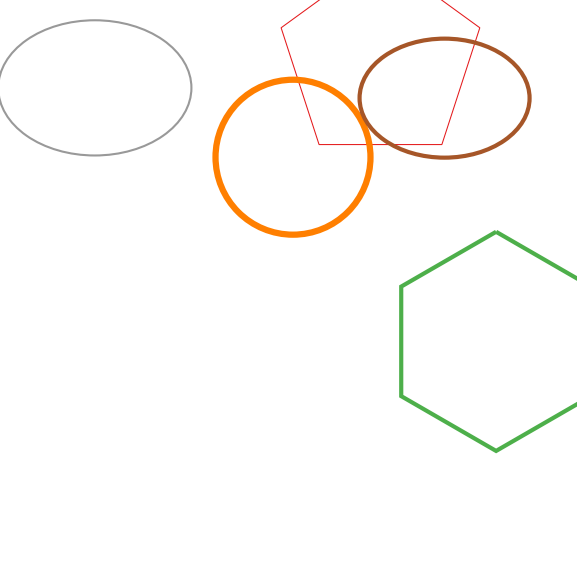[{"shape": "pentagon", "thickness": 0.5, "radius": 0.9, "center": [0.659, 0.895]}, {"shape": "hexagon", "thickness": 2, "radius": 0.95, "center": [0.859, 0.408]}, {"shape": "circle", "thickness": 3, "radius": 0.67, "center": [0.507, 0.727]}, {"shape": "oval", "thickness": 2, "radius": 0.74, "center": [0.77, 0.829]}, {"shape": "oval", "thickness": 1, "radius": 0.84, "center": [0.164, 0.847]}]